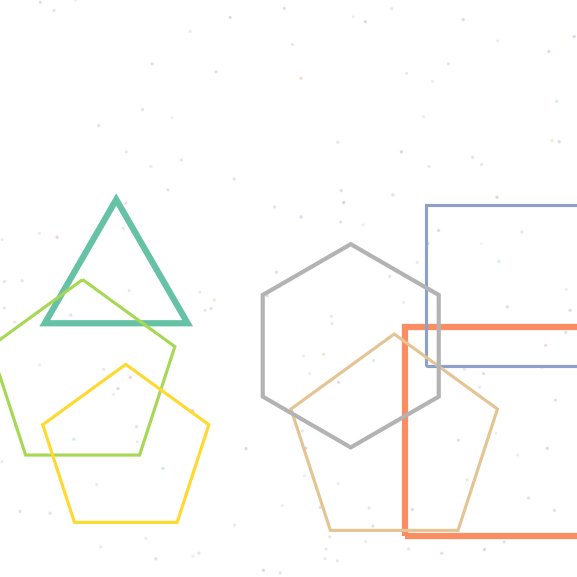[{"shape": "triangle", "thickness": 3, "radius": 0.71, "center": [0.201, 0.511]}, {"shape": "square", "thickness": 3, "radius": 0.9, "center": [0.882, 0.252]}, {"shape": "square", "thickness": 1.5, "radius": 0.7, "center": [0.878, 0.505]}, {"shape": "pentagon", "thickness": 1.5, "radius": 0.84, "center": [0.143, 0.347]}, {"shape": "pentagon", "thickness": 1.5, "radius": 0.76, "center": [0.218, 0.217]}, {"shape": "pentagon", "thickness": 1.5, "radius": 0.94, "center": [0.683, 0.233]}, {"shape": "hexagon", "thickness": 2, "radius": 0.88, "center": [0.607, 0.4]}]